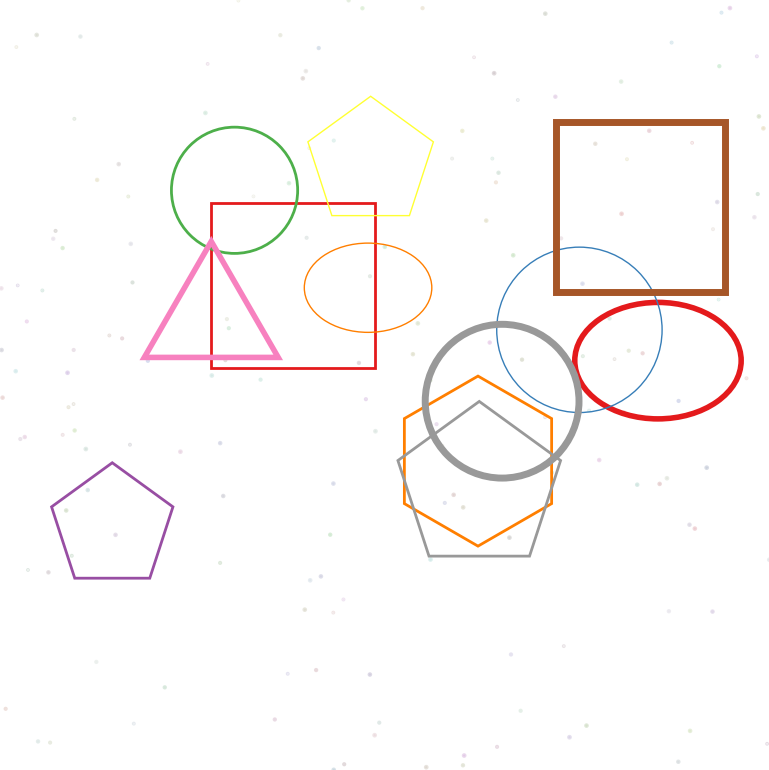[{"shape": "square", "thickness": 1, "radius": 0.53, "center": [0.381, 0.629]}, {"shape": "oval", "thickness": 2, "radius": 0.54, "center": [0.854, 0.532]}, {"shape": "circle", "thickness": 0.5, "radius": 0.54, "center": [0.752, 0.572]}, {"shape": "circle", "thickness": 1, "radius": 0.41, "center": [0.305, 0.753]}, {"shape": "pentagon", "thickness": 1, "radius": 0.41, "center": [0.146, 0.316]}, {"shape": "oval", "thickness": 0.5, "radius": 0.41, "center": [0.478, 0.626]}, {"shape": "hexagon", "thickness": 1, "radius": 0.55, "center": [0.621, 0.401]}, {"shape": "pentagon", "thickness": 0.5, "radius": 0.43, "center": [0.481, 0.789]}, {"shape": "square", "thickness": 2.5, "radius": 0.55, "center": [0.832, 0.731]}, {"shape": "triangle", "thickness": 2, "radius": 0.5, "center": [0.274, 0.586]}, {"shape": "pentagon", "thickness": 1, "radius": 0.56, "center": [0.622, 0.368]}, {"shape": "circle", "thickness": 2.5, "radius": 0.5, "center": [0.652, 0.479]}]